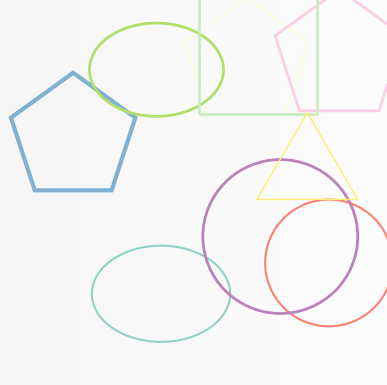[{"shape": "oval", "thickness": 1.5, "radius": 0.89, "center": [0.415, 0.237]}, {"shape": "pentagon", "thickness": 0.5, "radius": 0.84, "center": [0.636, 0.838]}, {"shape": "circle", "thickness": 1.5, "radius": 0.82, "center": [0.849, 0.317]}, {"shape": "pentagon", "thickness": 3, "radius": 0.84, "center": [0.189, 0.642]}, {"shape": "oval", "thickness": 2, "radius": 0.86, "center": [0.404, 0.819]}, {"shape": "pentagon", "thickness": 2, "radius": 0.87, "center": [0.875, 0.853]}, {"shape": "circle", "thickness": 2, "radius": 1.0, "center": [0.723, 0.386]}, {"shape": "square", "thickness": 2, "radius": 0.76, "center": [0.666, 0.856]}, {"shape": "triangle", "thickness": 1, "radius": 0.75, "center": [0.793, 0.557]}]